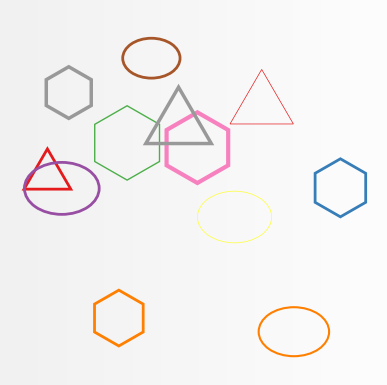[{"shape": "triangle", "thickness": 0.5, "radius": 0.47, "center": [0.675, 0.725]}, {"shape": "triangle", "thickness": 2, "radius": 0.35, "center": [0.122, 0.544]}, {"shape": "hexagon", "thickness": 2, "radius": 0.38, "center": [0.878, 0.512]}, {"shape": "hexagon", "thickness": 1, "radius": 0.48, "center": [0.328, 0.629]}, {"shape": "oval", "thickness": 2, "radius": 0.48, "center": [0.16, 0.511]}, {"shape": "oval", "thickness": 1.5, "radius": 0.45, "center": [0.758, 0.138]}, {"shape": "hexagon", "thickness": 2, "radius": 0.36, "center": [0.307, 0.174]}, {"shape": "oval", "thickness": 0.5, "radius": 0.48, "center": [0.605, 0.436]}, {"shape": "oval", "thickness": 2, "radius": 0.37, "center": [0.391, 0.849]}, {"shape": "hexagon", "thickness": 3, "radius": 0.46, "center": [0.509, 0.616]}, {"shape": "hexagon", "thickness": 2.5, "radius": 0.34, "center": [0.177, 0.76]}, {"shape": "triangle", "thickness": 2.5, "radius": 0.49, "center": [0.461, 0.676]}]